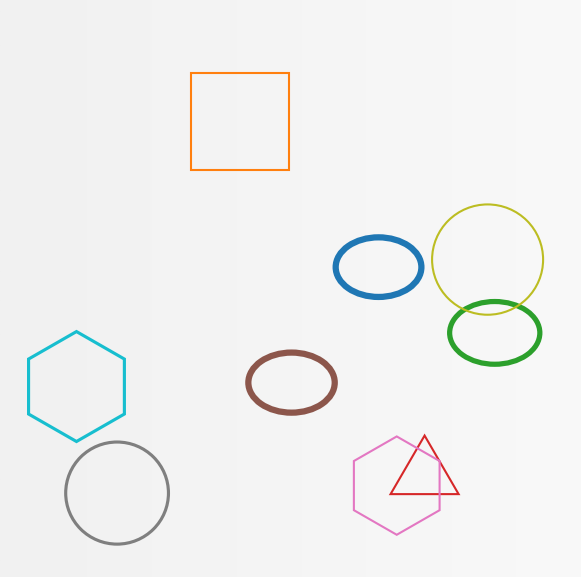[{"shape": "oval", "thickness": 3, "radius": 0.37, "center": [0.651, 0.537]}, {"shape": "square", "thickness": 1, "radius": 0.42, "center": [0.413, 0.789]}, {"shape": "oval", "thickness": 2.5, "radius": 0.39, "center": [0.851, 0.423]}, {"shape": "triangle", "thickness": 1, "radius": 0.34, "center": [0.73, 0.177]}, {"shape": "oval", "thickness": 3, "radius": 0.37, "center": [0.502, 0.337]}, {"shape": "hexagon", "thickness": 1, "radius": 0.43, "center": [0.683, 0.158]}, {"shape": "circle", "thickness": 1.5, "radius": 0.44, "center": [0.201, 0.145]}, {"shape": "circle", "thickness": 1, "radius": 0.48, "center": [0.839, 0.55]}, {"shape": "hexagon", "thickness": 1.5, "radius": 0.48, "center": [0.132, 0.33]}]